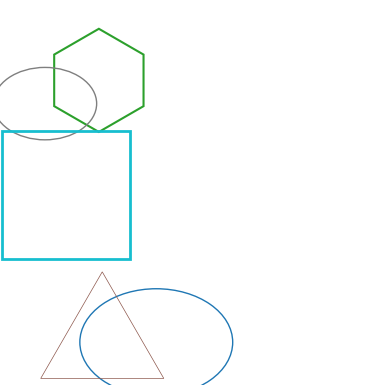[{"shape": "oval", "thickness": 1, "radius": 0.99, "center": [0.406, 0.111]}, {"shape": "hexagon", "thickness": 1.5, "radius": 0.67, "center": [0.257, 0.791]}, {"shape": "triangle", "thickness": 0.5, "radius": 0.92, "center": [0.266, 0.109]}, {"shape": "oval", "thickness": 1, "radius": 0.67, "center": [0.117, 0.731]}, {"shape": "square", "thickness": 2, "radius": 0.83, "center": [0.172, 0.494]}]